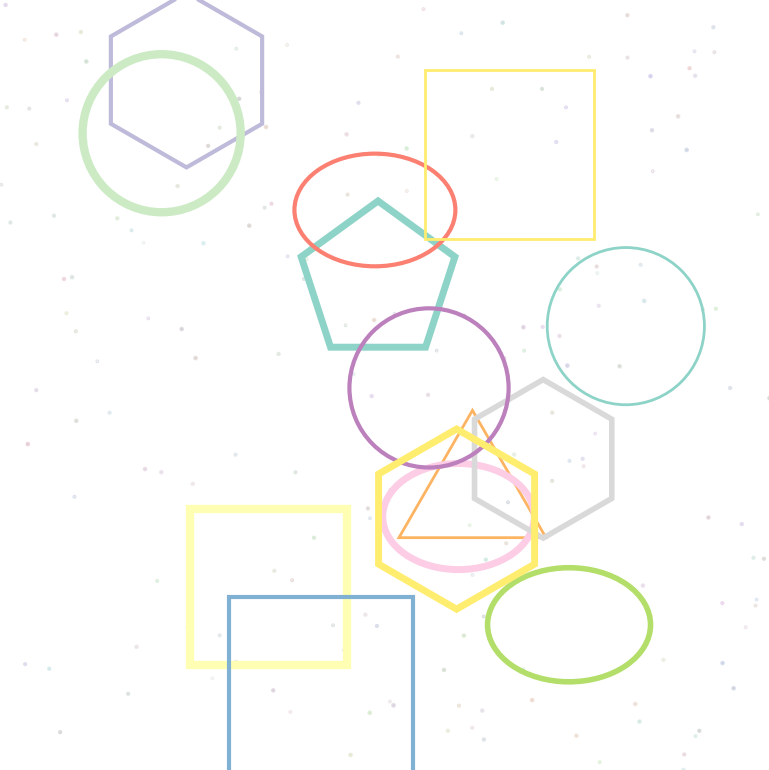[{"shape": "circle", "thickness": 1, "radius": 0.51, "center": [0.813, 0.576]}, {"shape": "pentagon", "thickness": 2.5, "radius": 0.52, "center": [0.491, 0.634]}, {"shape": "square", "thickness": 3, "radius": 0.51, "center": [0.349, 0.238]}, {"shape": "hexagon", "thickness": 1.5, "radius": 0.57, "center": [0.242, 0.896]}, {"shape": "oval", "thickness": 1.5, "radius": 0.52, "center": [0.487, 0.727]}, {"shape": "square", "thickness": 1.5, "radius": 0.6, "center": [0.417, 0.105]}, {"shape": "triangle", "thickness": 1, "radius": 0.55, "center": [0.614, 0.357]}, {"shape": "oval", "thickness": 2, "radius": 0.53, "center": [0.739, 0.189]}, {"shape": "oval", "thickness": 2.5, "radius": 0.49, "center": [0.595, 0.329]}, {"shape": "hexagon", "thickness": 2, "radius": 0.51, "center": [0.705, 0.404]}, {"shape": "circle", "thickness": 1.5, "radius": 0.52, "center": [0.557, 0.496]}, {"shape": "circle", "thickness": 3, "radius": 0.51, "center": [0.21, 0.827]}, {"shape": "square", "thickness": 1, "radius": 0.55, "center": [0.662, 0.8]}, {"shape": "hexagon", "thickness": 2.5, "radius": 0.58, "center": [0.593, 0.326]}]